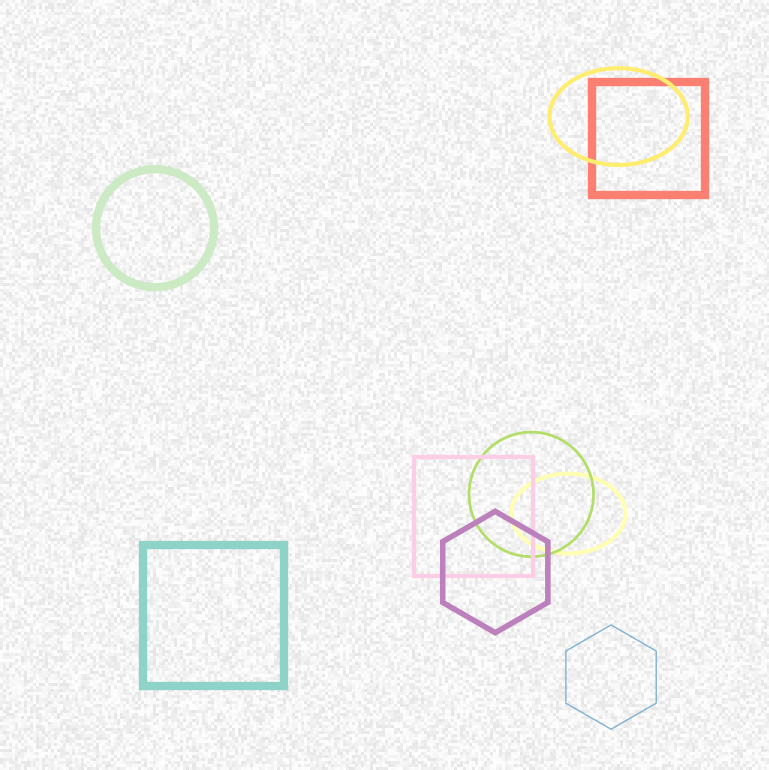[{"shape": "square", "thickness": 3, "radius": 0.46, "center": [0.277, 0.2]}, {"shape": "oval", "thickness": 1.5, "radius": 0.37, "center": [0.738, 0.333]}, {"shape": "square", "thickness": 3, "radius": 0.37, "center": [0.842, 0.82]}, {"shape": "hexagon", "thickness": 0.5, "radius": 0.34, "center": [0.794, 0.121]}, {"shape": "circle", "thickness": 1, "radius": 0.4, "center": [0.69, 0.358]}, {"shape": "square", "thickness": 1.5, "radius": 0.39, "center": [0.615, 0.329]}, {"shape": "hexagon", "thickness": 2, "radius": 0.39, "center": [0.643, 0.257]}, {"shape": "circle", "thickness": 3, "radius": 0.38, "center": [0.201, 0.704]}, {"shape": "oval", "thickness": 1.5, "radius": 0.45, "center": [0.803, 0.849]}]